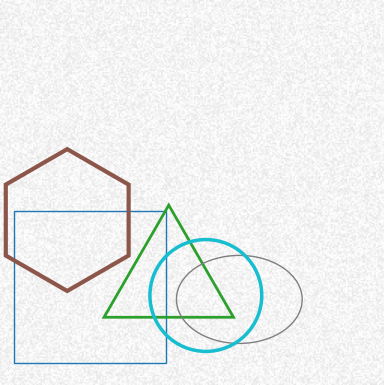[{"shape": "square", "thickness": 1, "radius": 0.99, "center": [0.234, 0.255]}, {"shape": "triangle", "thickness": 2, "radius": 0.97, "center": [0.438, 0.273]}, {"shape": "hexagon", "thickness": 3, "radius": 0.92, "center": [0.175, 0.428]}, {"shape": "oval", "thickness": 1, "radius": 0.82, "center": [0.622, 0.222]}, {"shape": "circle", "thickness": 2.5, "radius": 0.73, "center": [0.535, 0.232]}]